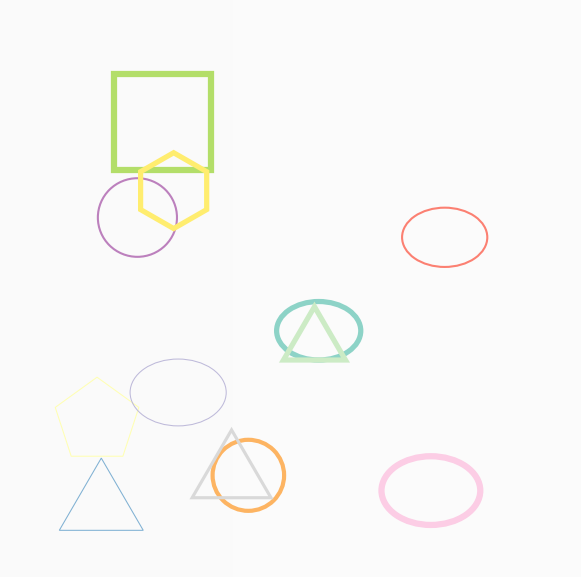[{"shape": "oval", "thickness": 2.5, "radius": 0.36, "center": [0.548, 0.426]}, {"shape": "pentagon", "thickness": 0.5, "radius": 0.38, "center": [0.167, 0.27]}, {"shape": "oval", "thickness": 0.5, "radius": 0.41, "center": [0.306, 0.32]}, {"shape": "oval", "thickness": 1, "radius": 0.37, "center": [0.765, 0.588]}, {"shape": "triangle", "thickness": 0.5, "radius": 0.42, "center": [0.174, 0.123]}, {"shape": "circle", "thickness": 2, "radius": 0.31, "center": [0.427, 0.176]}, {"shape": "square", "thickness": 3, "radius": 0.42, "center": [0.28, 0.789]}, {"shape": "oval", "thickness": 3, "radius": 0.42, "center": [0.741, 0.15]}, {"shape": "triangle", "thickness": 1.5, "radius": 0.39, "center": [0.398, 0.176]}, {"shape": "circle", "thickness": 1, "radius": 0.34, "center": [0.236, 0.622]}, {"shape": "triangle", "thickness": 2.5, "radius": 0.31, "center": [0.541, 0.407]}, {"shape": "hexagon", "thickness": 2.5, "radius": 0.33, "center": [0.299, 0.669]}]